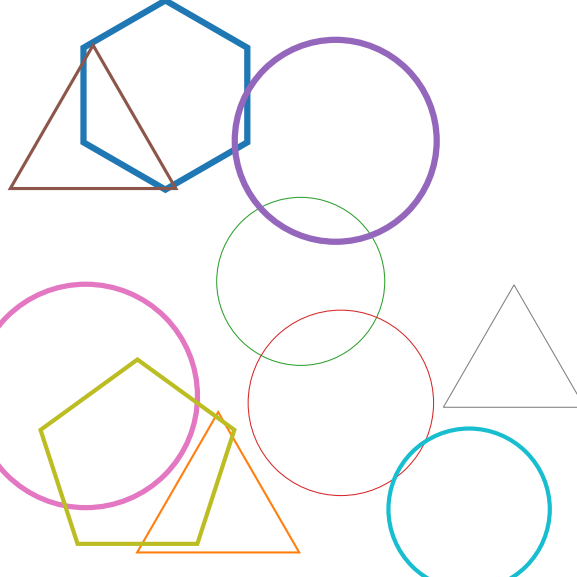[{"shape": "hexagon", "thickness": 3, "radius": 0.82, "center": [0.286, 0.835]}, {"shape": "triangle", "thickness": 1, "radius": 0.81, "center": [0.378, 0.124]}, {"shape": "circle", "thickness": 0.5, "radius": 0.73, "center": [0.521, 0.512]}, {"shape": "circle", "thickness": 0.5, "radius": 0.8, "center": [0.59, 0.302]}, {"shape": "circle", "thickness": 3, "radius": 0.87, "center": [0.581, 0.755]}, {"shape": "triangle", "thickness": 1.5, "radius": 0.83, "center": [0.161, 0.755]}, {"shape": "circle", "thickness": 2.5, "radius": 0.97, "center": [0.148, 0.314]}, {"shape": "triangle", "thickness": 0.5, "radius": 0.71, "center": [0.89, 0.365]}, {"shape": "pentagon", "thickness": 2, "radius": 0.88, "center": [0.238, 0.2]}, {"shape": "circle", "thickness": 2, "radius": 0.7, "center": [0.812, 0.117]}]